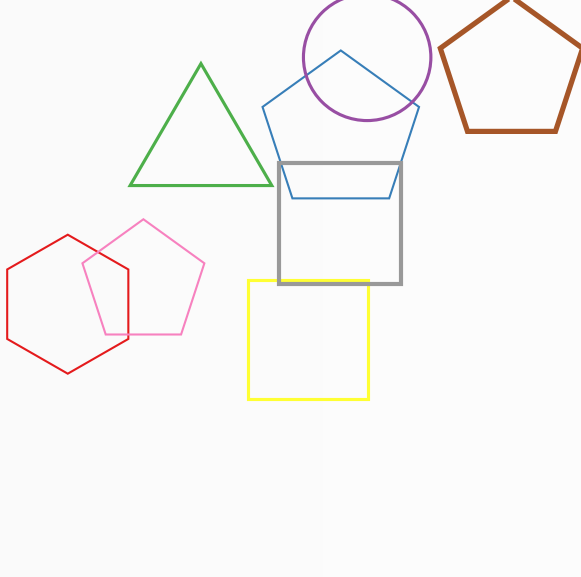[{"shape": "hexagon", "thickness": 1, "radius": 0.6, "center": [0.117, 0.472]}, {"shape": "pentagon", "thickness": 1, "radius": 0.71, "center": [0.586, 0.77]}, {"shape": "triangle", "thickness": 1.5, "radius": 0.7, "center": [0.346, 0.748]}, {"shape": "circle", "thickness": 1.5, "radius": 0.55, "center": [0.632, 0.9]}, {"shape": "square", "thickness": 1.5, "radius": 0.52, "center": [0.529, 0.412]}, {"shape": "pentagon", "thickness": 2.5, "radius": 0.64, "center": [0.88, 0.876]}, {"shape": "pentagon", "thickness": 1, "radius": 0.55, "center": [0.247, 0.509]}, {"shape": "square", "thickness": 2, "radius": 0.52, "center": [0.585, 0.612]}]